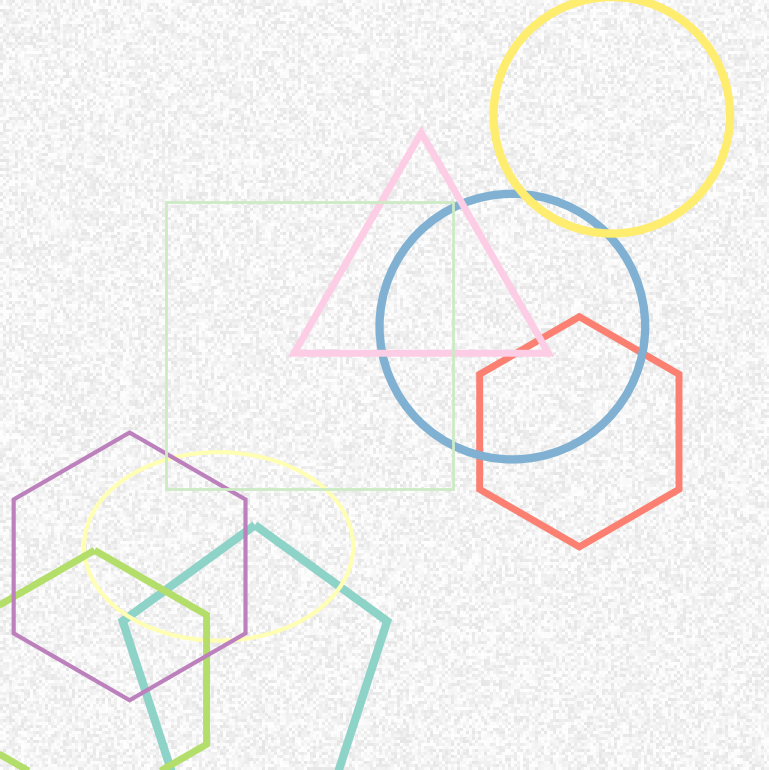[{"shape": "pentagon", "thickness": 3, "radius": 0.9, "center": [0.331, 0.137]}, {"shape": "oval", "thickness": 1.5, "radius": 0.87, "center": [0.284, 0.29]}, {"shape": "hexagon", "thickness": 2.5, "radius": 0.75, "center": [0.752, 0.439]}, {"shape": "circle", "thickness": 3, "radius": 0.86, "center": [0.665, 0.576]}, {"shape": "hexagon", "thickness": 2.5, "radius": 0.84, "center": [0.123, 0.117]}, {"shape": "triangle", "thickness": 2.5, "radius": 0.95, "center": [0.547, 0.637]}, {"shape": "hexagon", "thickness": 1.5, "radius": 0.87, "center": [0.168, 0.264]}, {"shape": "square", "thickness": 1, "radius": 0.93, "center": [0.402, 0.552]}, {"shape": "circle", "thickness": 3, "radius": 0.77, "center": [0.795, 0.85]}]